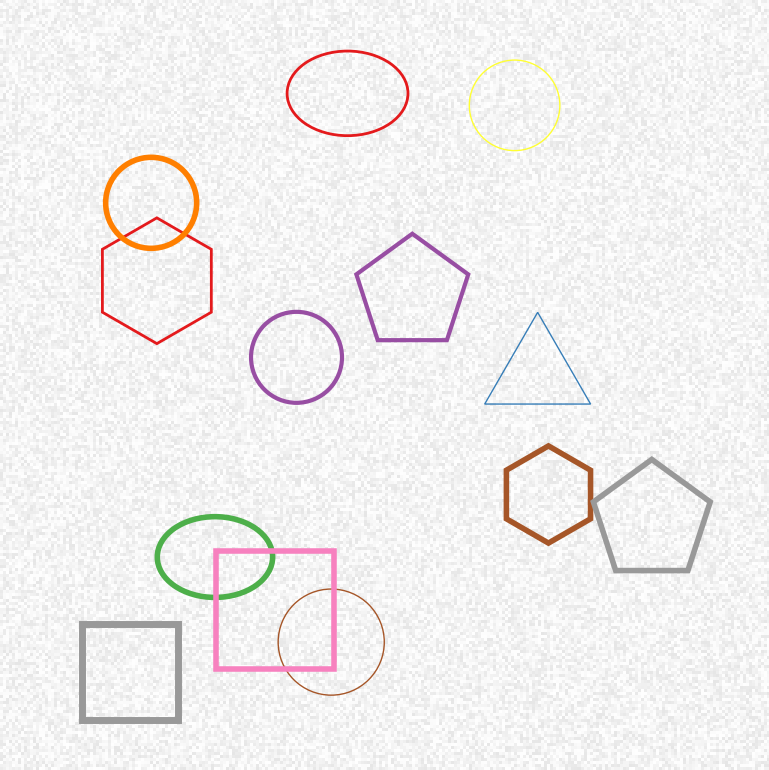[{"shape": "oval", "thickness": 1, "radius": 0.39, "center": [0.451, 0.879]}, {"shape": "hexagon", "thickness": 1, "radius": 0.41, "center": [0.204, 0.635]}, {"shape": "triangle", "thickness": 0.5, "radius": 0.4, "center": [0.698, 0.515]}, {"shape": "oval", "thickness": 2, "radius": 0.37, "center": [0.279, 0.277]}, {"shape": "pentagon", "thickness": 1.5, "radius": 0.38, "center": [0.535, 0.62]}, {"shape": "circle", "thickness": 1.5, "radius": 0.3, "center": [0.385, 0.536]}, {"shape": "circle", "thickness": 2, "radius": 0.3, "center": [0.196, 0.737]}, {"shape": "circle", "thickness": 0.5, "radius": 0.29, "center": [0.668, 0.863]}, {"shape": "circle", "thickness": 0.5, "radius": 0.34, "center": [0.43, 0.166]}, {"shape": "hexagon", "thickness": 2, "radius": 0.32, "center": [0.712, 0.358]}, {"shape": "square", "thickness": 2, "radius": 0.38, "center": [0.357, 0.208]}, {"shape": "pentagon", "thickness": 2, "radius": 0.4, "center": [0.846, 0.324]}, {"shape": "square", "thickness": 2.5, "radius": 0.31, "center": [0.169, 0.127]}]